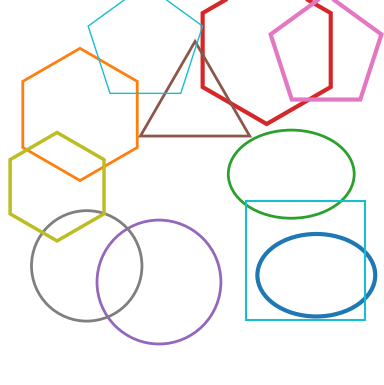[{"shape": "oval", "thickness": 3, "radius": 0.77, "center": [0.822, 0.285]}, {"shape": "hexagon", "thickness": 2, "radius": 0.86, "center": [0.208, 0.703]}, {"shape": "oval", "thickness": 2, "radius": 0.82, "center": [0.756, 0.548]}, {"shape": "hexagon", "thickness": 3, "radius": 0.96, "center": [0.693, 0.87]}, {"shape": "circle", "thickness": 2, "radius": 0.8, "center": [0.413, 0.267]}, {"shape": "triangle", "thickness": 2, "radius": 0.82, "center": [0.507, 0.729]}, {"shape": "pentagon", "thickness": 3, "radius": 0.76, "center": [0.847, 0.864]}, {"shape": "circle", "thickness": 2, "radius": 0.72, "center": [0.225, 0.309]}, {"shape": "hexagon", "thickness": 2.5, "radius": 0.7, "center": [0.148, 0.515]}, {"shape": "square", "thickness": 1.5, "radius": 0.77, "center": [0.794, 0.323]}, {"shape": "pentagon", "thickness": 1, "radius": 0.78, "center": [0.378, 0.884]}]